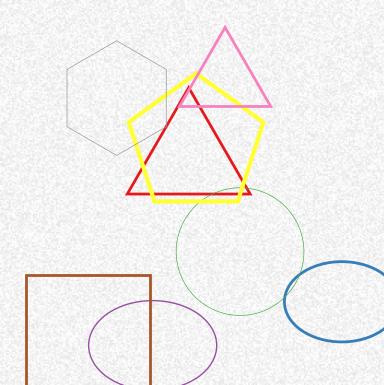[{"shape": "triangle", "thickness": 2, "radius": 0.92, "center": [0.49, 0.588]}, {"shape": "oval", "thickness": 2, "radius": 0.74, "center": [0.888, 0.216]}, {"shape": "circle", "thickness": 0.5, "radius": 0.83, "center": [0.624, 0.346]}, {"shape": "oval", "thickness": 1, "radius": 0.83, "center": [0.397, 0.103]}, {"shape": "pentagon", "thickness": 3, "radius": 0.92, "center": [0.509, 0.626]}, {"shape": "square", "thickness": 2, "radius": 0.81, "center": [0.229, 0.124]}, {"shape": "triangle", "thickness": 2, "radius": 0.68, "center": [0.585, 0.792]}, {"shape": "hexagon", "thickness": 0.5, "radius": 0.74, "center": [0.303, 0.745]}]